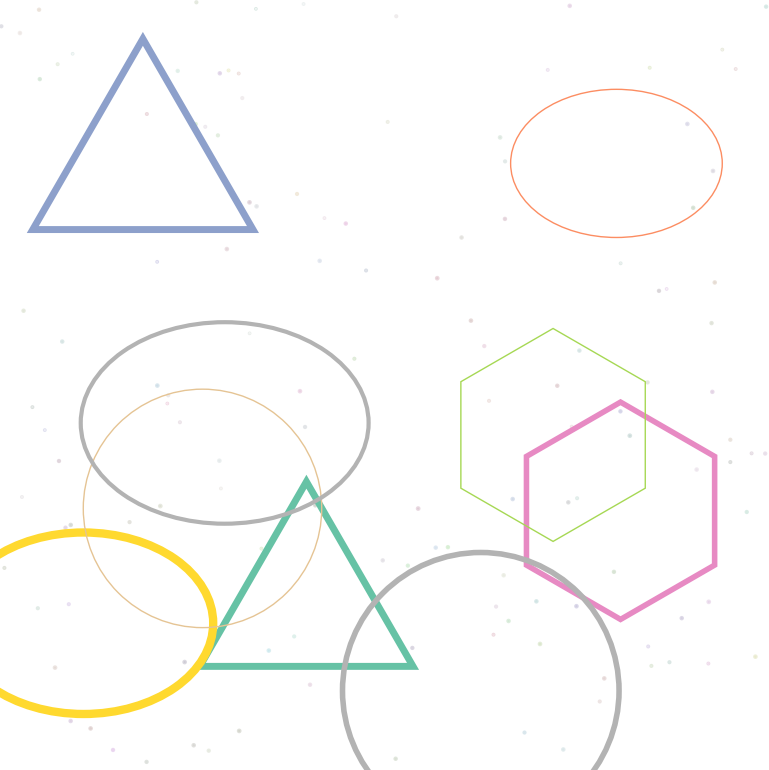[{"shape": "triangle", "thickness": 2.5, "radius": 0.8, "center": [0.398, 0.215]}, {"shape": "oval", "thickness": 0.5, "radius": 0.69, "center": [0.801, 0.788]}, {"shape": "triangle", "thickness": 2.5, "radius": 0.83, "center": [0.186, 0.784]}, {"shape": "hexagon", "thickness": 2, "radius": 0.71, "center": [0.806, 0.337]}, {"shape": "hexagon", "thickness": 0.5, "radius": 0.69, "center": [0.718, 0.435]}, {"shape": "oval", "thickness": 3, "radius": 0.84, "center": [0.109, 0.191]}, {"shape": "circle", "thickness": 0.5, "radius": 0.77, "center": [0.263, 0.34]}, {"shape": "circle", "thickness": 2, "radius": 0.9, "center": [0.624, 0.103]}, {"shape": "oval", "thickness": 1.5, "radius": 0.93, "center": [0.292, 0.451]}]